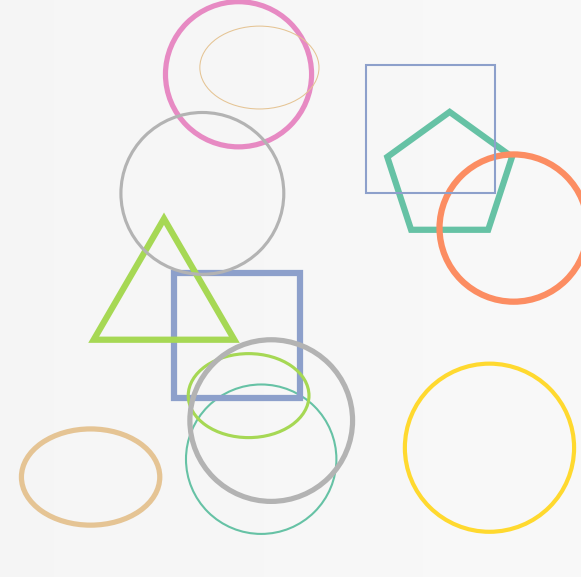[{"shape": "circle", "thickness": 1, "radius": 0.65, "center": [0.449, 0.204]}, {"shape": "pentagon", "thickness": 3, "radius": 0.56, "center": [0.774, 0.693]}, {"shape": "circle", "thickness": 3, "radius": 0.64, "center": [0.884, 0.604]}, {"shape": "square", "thickness": 1, "radius": 0.56, "center": [0.741, 0.776]}, {"shape": "square", "thickness": 3, "radius": 0.54, "center": [0.407, 0.418]}, {"shape": "circle", "thickness": 2.5, "radius": 0.63, "center": [0.41, 0.871]}, {"shape": "triangle", "thickness": 3, "radius": 0.7, "center": [0.282, 0.481]}, {"shape": "oval", "thickness": 1.5, "radius": 0.52, "center": [0.428, 0.314]}, {"shape": "circle", "thickness": 2, "radius": 0.73, "center": [0.842, 0.224]}, {"shape": "oval", "thickness": 0.5, "radius": 0.51, "center": [0.446, 0.882]}, {"shape": "oval", "thickness": 2.5, "radius": 0.6, "center": [0.156, 0.173]}, {"shape": "circle", "thickness": 2.5, "radius": 0.7, "center": [0.467, 0.271]}, {"shape": "circle", "thickness": 1.5, "radius": 0.7, "center": [0.348, 0.664]}]